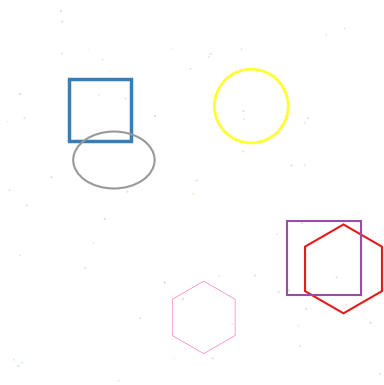[{"shape": "hexagon", "thickness": 1.5, "radius": 0.58, "center": [0.892, 0.302]}, {"shape": "square", "thickness": 2.5, "radius": 0.4, "center": [0.259, 0.714]}, {"shape": "square", "thickness": 1.5, "radius": 0.48, "center": [0.841, 0.33]}, {"shape": "circle", "thickness": 2, "radius": 0.48, "center": [0.653, 0.725]}, {"shape": "hexagon", "thickness": 0.5, "radius": 0.47, "center": [0.529, 0.176]}, {"shape": "oval", "thickness": 1.5, "radius": 0.53, "center": [0.296, 0.584]}]